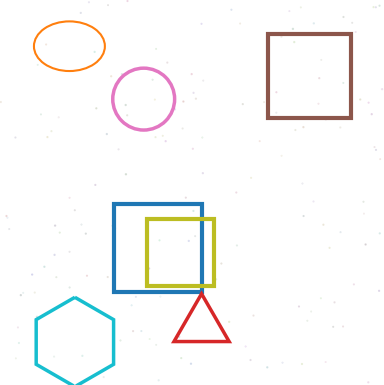[{"shape": "square", "thickness": 3, "radius": 0.57, "center": [0.41, 0.355]}, {"shape": "oval", "thickness": 1.5, "radius": 0.46, "center": [0.18, 0.88]}, {"shape": "triangle", "thickness": 2.5, "radius": 0.41, "center": [0.524, 0.154]}, {"shape": "square", "thickness": 3, "radius": 0.54, "center": [0.804, 0.802]}, {"shape": "circle", "thickness": 2.5, "radius": 0.4, "center": [0.373, 0.743]}, {"shape": "square", "thickness": 3, "radius": 0.44, "center": [0.468, 0.345]}, {"shape": "hexagon", "thickness": 2.5, "radius": 0.58, "center": [0.195, 0.112]}]